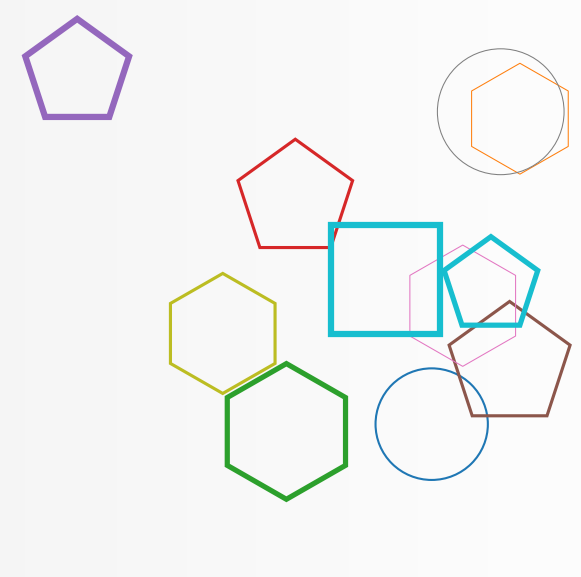[{"shape": "circle", "thickness": 1, "radius": 0.48, "center": [0.743, 0.265]}, {"shape": "hexagon", "thickness": 0.5, "radius": 0.48, "center": [0.894, 0.794]}, {"shape": "hexagon", "thickness": 2.5, "radius": 0.59, "center": [0.493, 0.252]}, {"shape": "pentagon", "thickness": 1.5, "radius": 0.52, "center": [0.508, 0.654]}, {"shape": "pentagon", "thickness": 3, "radius": 0.47, "center": [0.133, 0.873]}, {"shape": "pentagon", "thickness": 1.5, "radius": 0.55, "center": [0.877, 0.368]}, {"shape": "hexagon", "thickness": 0.5, "radius": 0.52, "center": [0.796, 0.47]}, {"shape": "circle", "thickness": 0.5, "radius": 0.54, "center": [0.861, 0.806]}, {"shape": "hexagon", "thickness": 1.5, "radius": 0.52, "center": [0.383, 0.422]}, {"shape": "square", "thickness": 3, "radius": 0.47, "center": [0.664, 0.515]}, {"shape": "pentagon", "thickness": 2.5, "radius": 0.42, "center": [0.845, 0.505]}]